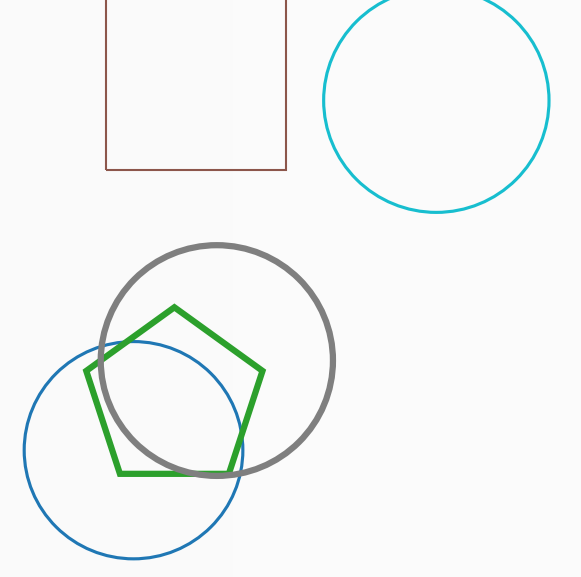[{"shape": "circle", "thickness": 1.5, "radius": 0.94, "center": [0.23, 0.22]}, {"shape": "pentagon", "thickness": 3, "radius": 0.8, "center": [0.3, 0.308]}, {"shape": "square", "thickness": 1, "radius": 0.77, "center": [0.338, 0.859]}, {"shape": "circle", "thickness": 3, "radius": 1.0, "center": [0.373, 0.375]}, {"shape": "circle", "thickness": 1.5, "radius": 0.97, "center": [0.751, 0.825]}]